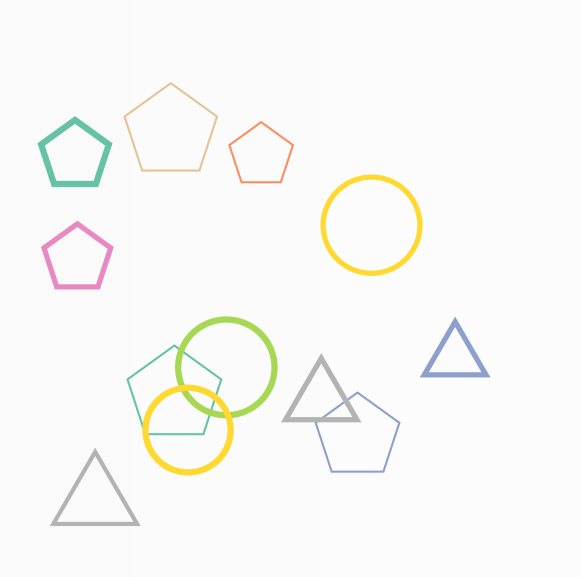[{"shape": "pentagon", "thickness": 1, "radius": 0.42, "center": [0.3, 0.316]}, {"shape": "pentagon", "thickness": 3, "radius": 0.31, "center": [0.129, 0.73]}, {"shape": "pentagon", "thickness": 1, "radius": 0.29, "center": [0.449, 0.73]}, {"shape": "pentagon", "thickness": 1, "radius": 0.38, "center": [0.615, 0.244]}, {"shape": "triangle", "thickness": 2.5, "radius": 0.31, "center": [0.783, 0.381]}, {"shape": "pentagon", "thickness": 2.5, "radius": 0.3, "center": [0.133, 0.551]}, {"shape": "circle", "thickness": 3, "radius": 0.41, "center": [0.389, 0.363]}, {"shape": "circle", "thickness": 3, "radius": 0.37, "center": [0.324, 0.254]}, {"shape": "circle", "thickness": 2.5, "radius": 0.42, "center": [0.639, 0.609]}, {"shape": "pentagon", "thickness": 1, "radius": 0.42, "center": [0.294, 0.771]}, {"shape": "triangle", "thickness": 2, "radius": 0.42, "center": [0.164, 0.133]}, {"shape": "triangle", "thickness": 2.5, "radius": 0.35, "center": [0.553, 0.308]}]